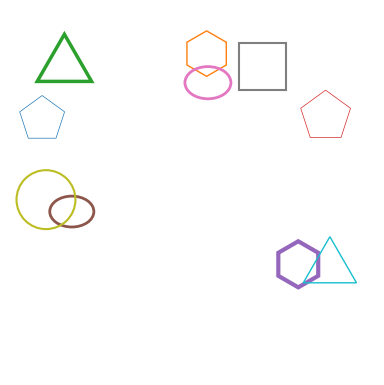[{"shape": "pentagon", "thickness": 0.5, "radius": 0.31, "center": [0.109, 0.691]}, {"shape": "hexagon", "thickness": 1, "radius": 0.3, "center": [0.537, 0.861]}, {"shape": "triangle", "thickness": 2.5, "radius": 0.41, "center": [0.167, 0.829]}, {"shape": "pentagon", "thickness": 0.5, "radius": 0.34, "center": [0.846, 0.698]}, {"shape": "hexagon", "thickness": 3, "radius": 0.3, "center": [0.775, 0.313]}, {"shape": "oval", "thickness": 2, "radius": 0.29, "center": [0.187, 0.45]}, {"shape": "oval", "thickness": 2, "radius": 0.3, "center": [0.54, 0.785]}, {"shape": "square", "thickness": 1.5, "radius": 0.31, "center": [0.682, 0.828]}, {"shape": "circle", "thickness": 1.5, "radius": 0.38, "center": [0.119, 0.481]}, {"shape": "triangle", "thickness": 1, "radius": 0.4, "center": [0.857, 0.305]}]